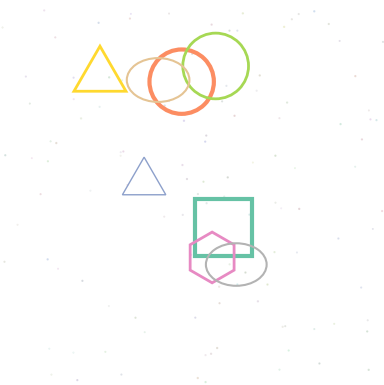[{"shape": "square", "thickness": 3, "radius": 0.37, "center": [0.58, 0.409]}, {"shape": "circle", "thickness": 3, "radius": 0.42, "center": [0.472, 0.788]}, {"shape": "triangle", "thickness": 1, "radius": 0.33, "center": [0.374, 0.527]}, {"shape": "hexagon", "thickness": 2, "radius": 0.33, "center": [0.551, 0.331]}, {"shape": "circle", "thickness": 2, "radius": 0.43, "center": [0.56, 0.829]}, {"shape": "triangle", "thickness": 2, "radius": 0.39, "center": [0.26, 0.802]}, {"shape": "oval", "thickness": 1.5, "radius": 0.41, "center": [0.411, 0.792]}, {"shape": "oval", "thickness": 1.5, "radius": 0.39, "center": [0.614, 0.313]}]